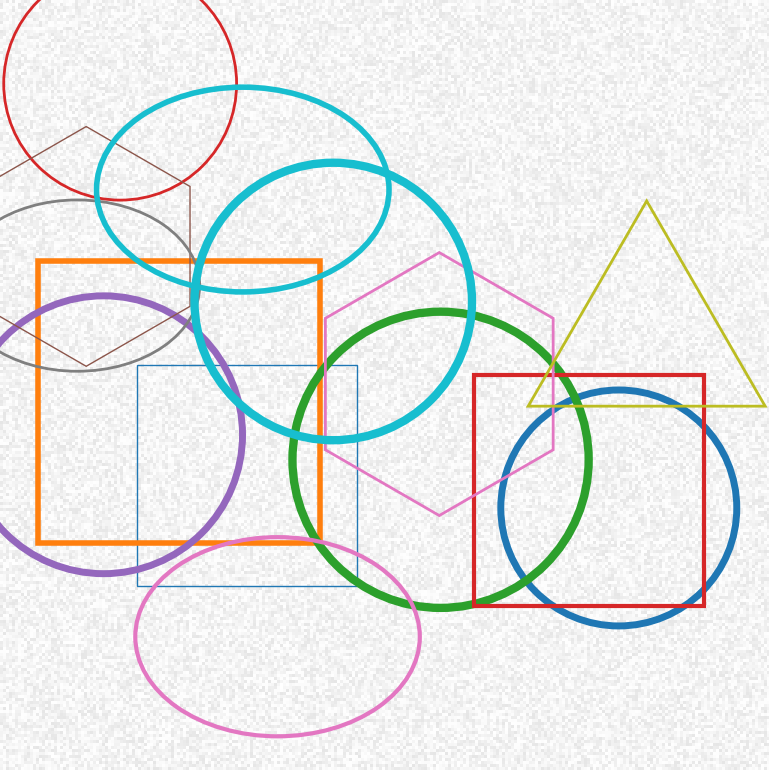[{"shape": "square", "thickness": 0.5, "radius": 0.72, "center": [0.321, 0.383]}, {"shape": "circle", "thickness": 2.5, "radius": 0.77, "center": [0.804, 0.34]}, {"shape": "square", "thickness": 2, "radius": 0.92, "center": [0.232, 0.478]}, {"shape": "circle", "thickness": 3, "radius": 0.96, "center": [0.572, 0.403]}, {"shape": "square", "thickness": 1.5, "radius": 0.75, "center": [0.765, 0.363]}, {"shape": "circle", "thickness": 1, "radius": 0.76, "center": [0.156, 0.891]}, {"shape": "circle", "thickness": 2.5, "radius": 0.9, "center": [0.135, 0.435]}, {"shape": "hexagon", "thickness": 0.5, "radius": 0.78, "center": [0.112, 0.68]}, {"shape": "oval", "thickness": 1.5, "radius": 0.92, "center": [0.36, 0.173]}, {"shape": "hexagon", "thickness": 1, "radius": 0.85, "center": [0.57, 0.501]}, {"shape": "oval", "thickness": 1, "radius": 0.79, "center": [0.1, 0.629]}, {"shape": "triangle", "thickness": 1, "radius": 0.89, "center": [0.84, 0.561]}, {"shape": "oval", "thickness": 2, "radius": 0.95, "center": [0.315, 0.754]}, {"shape": "circle", "thickness": 3, "radius": 0.9, "center": [0.433, 0.608]}]